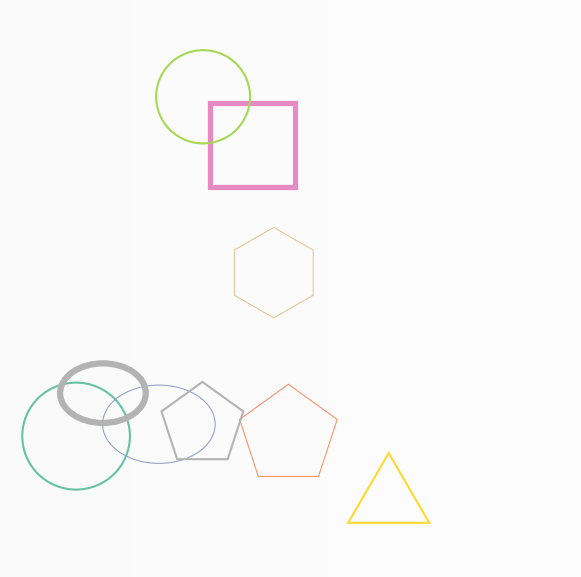[{"shape": "circle", "thickness": 1, "radius": 0.46, "center": [0.131, 0.244]}, {"shape": "pentagon", "thickness": 0.5, "radius": 0.44, "center": [0.496, 0.246]}, {"shape": "oval", "thickness": 0.5, "radius": 0.48, "center": [0.273, 0.265]}, {"shape": "square", "thickness": 2.5, "radius": 0.37, "center": [0.435, 0.748]}, {"shape": "circle", "thickness": 1, "radius": 0.4, "center": [0.349, 0.832]}, {"shape": "triangle", "thickness": 1, "radius": 0.4, "center": [0.669, 0.134]}, {"shape": "hexagon", "thickness": 0.5, "radius": 0.39, "center": [0.471, 0.527]}, {"shape": "oval", "thickness": 3, "radius": 0.37, "center": [0.177, 0.318]}, {"shape": "pentagon", "thickness": 1, "radius": 0.37, "center": [0.348, 0.264]}]